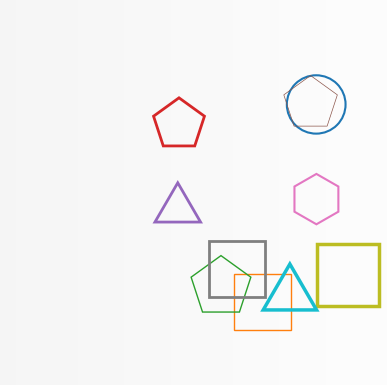[{"shape": "circle", "thickness": 1.5, "radius": 0.38, "center": [0.816, 0.729]}, {"shape": "square", "thickness": 1, "radius": 0.37, "center": [0.678, 0.216]}, {"shape": "pentagon", "thickness": 1, "radius": 0.41, "center": [0.57, 0.255]}, {"shape": "pentagon", "thickness": 2, "radius": 0.35, "center": [0.462, 0.677]}, {"shape": "triangle", "thickness": 2, "radius": 0.34, "center": [0.459, 0.457]}, {"shape": "pentagon", "thickness": 0.5, "radius": 0.36, "center": [0.802, 0.731]}, {"shape": "hexagon", "thickness": 1.5, "radius": 0.33, "center": [0.817, 0.483]}, {"shape": "square", "thickness": 2, "radius": 0.36, "center": [0.611, 0.302]}, {"shape": "square", "thickness": 2.5, "radius": 0.4, "center": [0.898, 0.287]}, {"shape": "triangle", "thickness": 2.5, "radius": 0.4, "center": [0.748, 0.235]}]